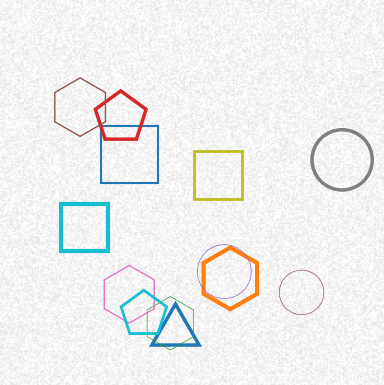[{"shape": "triangle", "thickness": 2.5, "radius": 0.35, "center": [0.456, 0.139]}, {"shape": "square", "thickness": 1.5, "radius": 0.37, "center": [0.335, 0.598]}, {"shape": "hexagon", "thickness": 3, "radius": 0.4, "center": [0.598, 0.277]}, {"shape": "hexagon", "thickness": 0.5, "radius": 0.35, "center": [0.442, 0.16]}, {"shape": "pentagon", "thickness": 2.5, "radius": 0.35, "center": [0.314, 0.695]}, {"shape": "circle", "thickness": 0.5, "radius": 0.35, "center": [0.582, 0.294]}, {"shape": "circle", "thickness": 0.5, "radius": 0.29, "center": [0.783, 0.24]}, {"shape": "hexagon", "thickness": 1, "radius": 0.38, "center": [0.208, 0.722]}, {"shape": "hexagon", "thickness": 1, "radius": 0.37, "center": [0.336, 0.236]}, {"shape": "circle", "thickness": 2.5, "radius": 0.39, "center": [0.889, 0.585]}, {"shape": "square", "thickness": 2, "radius": 0.31, "center": [0.566, 0.545]}, {"shape": "pentagon", "thickness": 2, "radius": 0.31, "center": [0.374, 0.184]}, {"shape": "square", "thickness": 3, "radius": 0.31, "center": [0.22, 0.409]}]